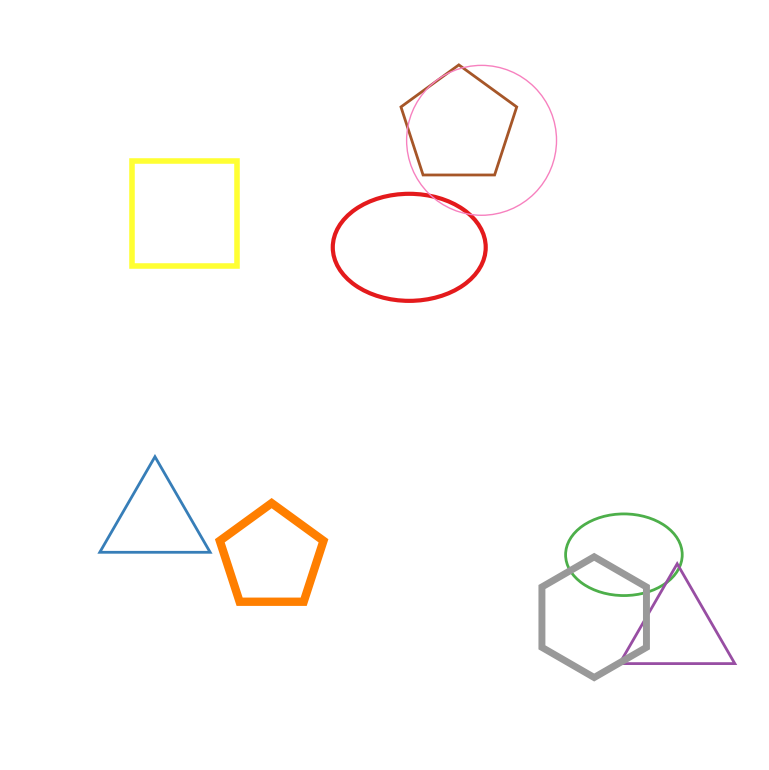[{"shape": "oval", "thickness": 1.5, "radius": 0.5, "center": [0.531, 0.679]}, {"shape": "triangle", "thickness": 1, "radius": 0.41, "center": [0.201, 0.324]}, {"shape": "oval", "thickness": 1, "radius": 0.38, "center": [0.81, 0.28]}, {"shape": "triangle", "thickness": 1, "radius": 0.43, "center": [0.879, 0.181]}, {"shape": "pentagon", "thickness": 3, "radius": 0.35, "center": [0.353, 0.276]}, {"shape": "square", "thickness": 2, "radius": 0.34, "center": [0.24, 0.722]}, {"shape": "pentagon", "thickness": 1, "radius": 0.4, "center": [0.596, 0.837]}, {"shape": "circle", "thickness": 0.5, "radius": 0.49, "center": [0.625, 0.818]}, {"shape": "hexagon", "thickness": 2.5, "radius": 0.39, "center": [0.772, 0.198]}]